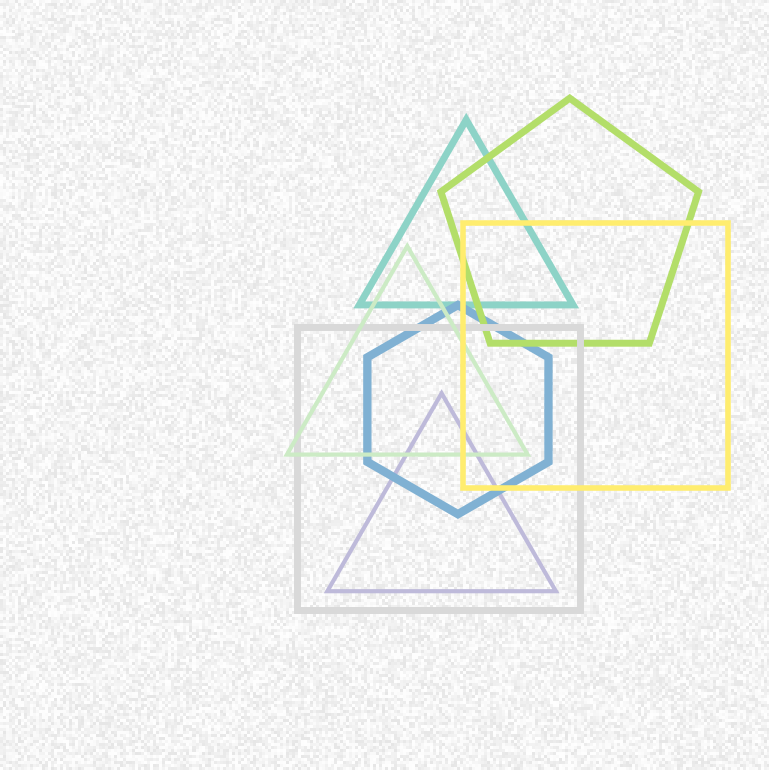[{"shape": "triangle", "thickness": 2.5, "radius": 0.8, "center": [0.605, 0.684]}, {"shape": "triangle", "thickness": 1.5, "radius": 0.86, "center": [0.574, 0.318]}, {"shape": "hexagon", "thickness": 3, "radius": 0.68, "center": [0.595, 0.468]}, {"shape": "pentagon", "thickness": 2.5, "radius": 0.88, "center": [0.74, 0.697]}, {"shape": "square", "thickness": 2.5, "radius": 0.92, "center": [0.569, 0.392]}, {"shape": "triangle", "thickness": 1.5, "radius": 0.9, "center": [0.529, 0.5]}, {"shape": "square", "thickness": 2, "radius": 0.86, "center": [0.773, 0.538]}]